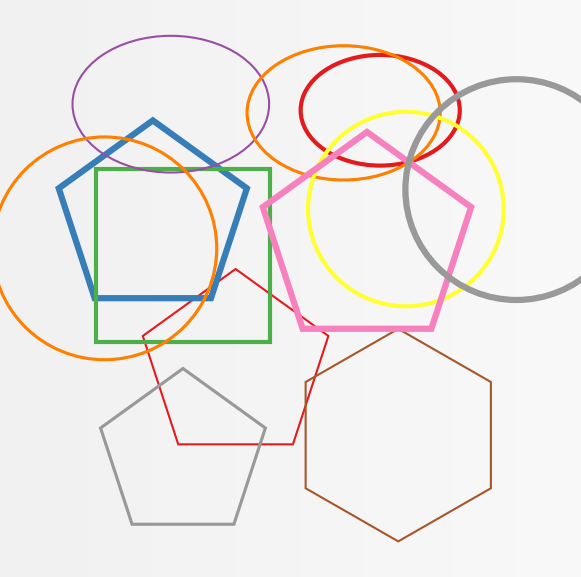[{"shape": "oval", "thickness": 2, "radius": 0.68, "center": [0.654, 0.808]}, {"shape": "pentagon", "thickness": 1, "radius": 0.84, "center": [0.405, 0.365]}, {"shape": "pentagon", "thickness": 3, "radius": 0.85, "center": [0.263, 0.62]}, {"shape": "square", "thickness": 2, "radius": 0.75, "center": [0.314, 0.557]}, {"shape": "oval", "thickness": 1, "radius": 0.85, "center": [0.294, 0.819]}, {"shape": "oval", "thickness": 1.5, "radius": 0.83, "center": [0.591, 0.804]}, {"shape": "circle", "thickness": 1.5, "radius": 0.96, "center": [0.18, 0.569]}, {"shape": "circle", "thickness": 2, "radius": 0.84, "center": [0.698, 0.637]}, {"shape": "hexagon", "thickness": 1, "radius": 0.92, "center": [0.685, 0.246]}, {"shape": "pentagon", "thickness": 3, "radius": 0.94, "center": [0.631, 0.582]}, {"shape": "pentagon", "thickness": 1.5, "radius": 0.75, "center": [0.315, 0.212]}, {"shape": "circle", "thickness": 3, "radius": 0.96, "center": [0.889, 0.671]}]